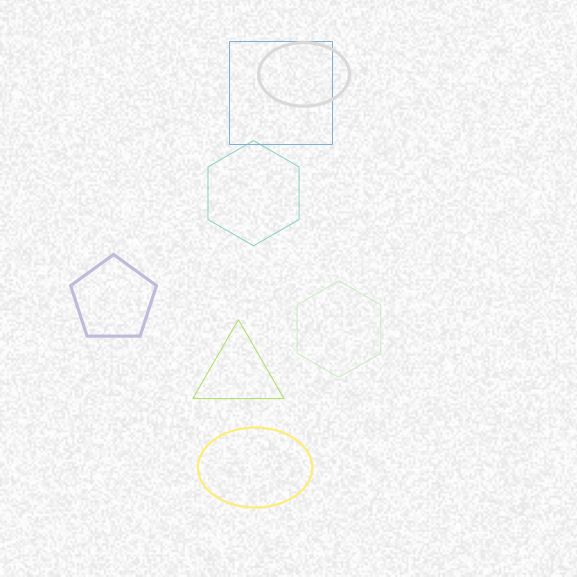[{"shape": "hexagon", "thickness": 0.5, "radius": 0.46, "center": [0.439, 0.665]}, {"shape": "pentagon", "thickness": 1.5, "radius": 0.39, "center": [0.197, 0.48]}, {"shape": "square", "thickness": 0.5, "radius": 0.45, "center": [0.485, 0.839]}, {"shape": "triangle", "thickness": 0.5, "radius": 0.46, "center": [0.413, 0.354]}, {"shape": "oval", "thickness": 1.5, "radius": 0.39, "center": [0.526, 0.87]}, {"shape": "hexagon", "thickness": 0.5, "radius": 0.42, "center": [0.587, 0.429]}, {"shape": "oval", "thickness": 1, "radius": 0.49, "center": [0.442, 0.19]}]